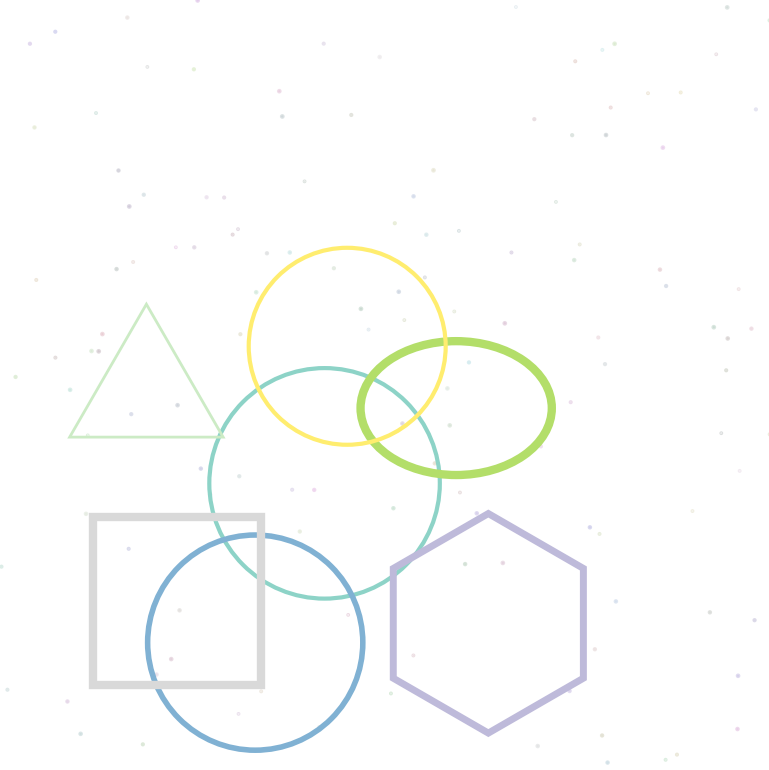[{"shape": "circle", "thickness": 1.5, "radius": 0.75, "center": [0.422, 0.372]}, {"shape": "hexagon", "thickness": 2.5, "radius": 0.71, "center": [0.634, 0.19]}, {"shape": "circle", "thickness": 2, "radius": 0.7, "center": [0.331, 0.165]}, {"shape": "oval", "thickness": 3, "radius": 0.62, "center": [0.592, 0.47]}, {"shape": "square", "thickness": 3, "radius": 0.54, "center": [0.229, 0.22]}, {"shape": "triangle", "thickness": 1, "radius": 0.58, "center": [0.19, 0.49]}, {"shape": "circle", "thickness": 1.5, "radius": 0.64, "center": [0.451, 0.55]}]